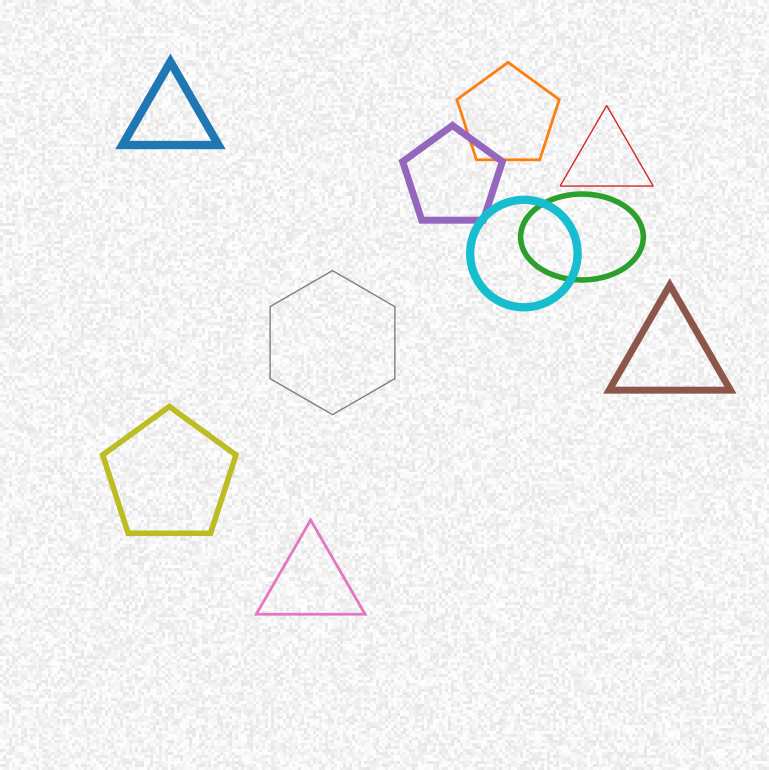[{"shape": "triangle", "thickness": 3, "radius": 0.36, "center": [0.221, 0.848]}, {"shape": "pentagon", "thickness": 1, "radius": 0.35, "center": [0.66, 0.849]}, {"shape": "oval", "thickness": 2, "radius": 0.4, "center": [0.756, 0.692]}, {"shape": "triangle", "thickness": 0.5, "radius": 0.35, "center": [0.788, 0.793]}, {"shape": "pentagon", "thickness": 2.5, "radius": 0.34, "center": [0.588, 0.769]}, {"shape": "triangle", "thickness": 2.5, "radius": 0.45, "center": [0.87, 0.539]}, {"shape": "triangle", "thickness": 1, "radius": 0.41, "center": [0.403, 0.243]}, {"shape": "hexagon", "thickness": 0.5, "radius": 0.47, "center": [0.432, 0.555]}, {"shape": "pentagon", "thickness": 2, "radius": 0.45, "center": [0.22, 0.381]}, {"shape": "circle", "thickness": 3, "radius": 0.35, "center": [0.68, 0.671]}]